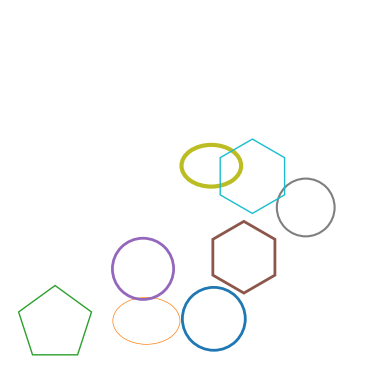[{"shape": "circle", "thickness": 2, "radius": 0.41, "center": [0.555, 0.172]}, {"shape": "oval", "thickness": 0.5, "radius": 0.44, "center": [0.38, 0.167]}, {"shape": "pentagon", "thickness": 1, "radius": 0.5, "center": [0.143, 0.159]}, {"shape": "circle", "thickness": 2, "radius": 0.4, "center": [0.371, 0.302]}, {"shape": "hexagon", "thickness": 2, "radius": 0.47, "center": [0.633, 0.332]}, {"shape": "circle", "thickness": 1.5, "radius": 0.38, "center": [0.794, 0.461]}, {"shape": "oval", "thickness": 3, "radius": 0.39, "center": [0.549, 0.57]}, {"shape": "hexagon", "thickness": 1, "radius": 0.48, "center": [0.656, 0.542]}]